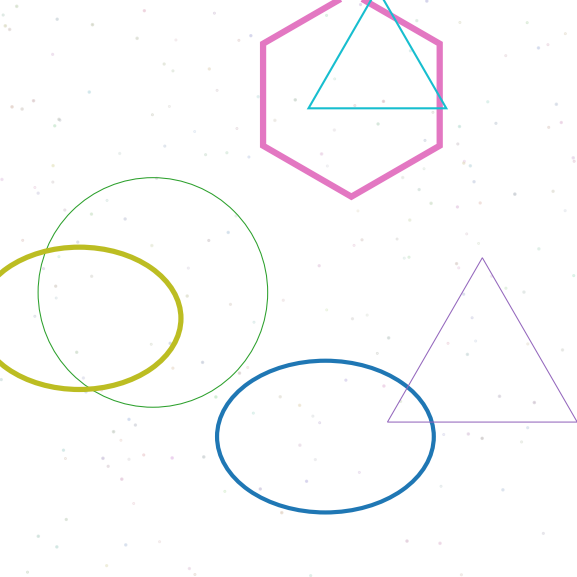[{"shape": "oval", "thickness": 2, "radius": 0.94, "center": [0.564, 0.243]}, {"shape": "circle", "thickness": 0.5, "radius": 0.99, "center": [0.265, 0.493]}, {"shape": "triangle", "thickness": 0.5, "radius": 0.95, "center": [0.835, 0.363]}, {"shape": "hexagon", "thickness": 3, "radius": 0.88, "center": [0.608, 0.835]}, {"shape": "oval", "thickness": 2.5, "radius": 0.88, "center": [0.137, 0.448]}, {"shape": "triangle", "thickness": 1, "radius": 0.69, "center": [0.654, 0.88]}]